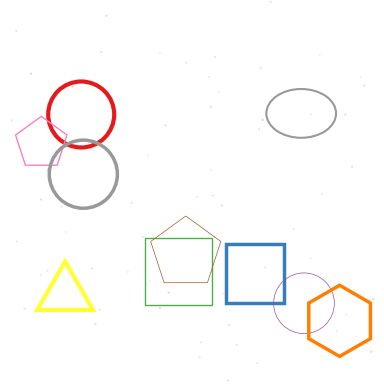[{"shape": "circle", "thickness": 3, "radius": 0.43, "center": [0.211, 0.703]}, {"shape": "square", "thickness": 2.5, "radius": 0.38, "center": [0.663, 0.289]}, {"shape": "square", "thickness": 1, "radius": 0.44, "center": [0.464, 0.294]}, {"shape": "circle", "thickness": 0.5, "radius": 0.39, "center": [0.79, 0.212]}, {"shape": "hexagon", "thickness": 2.5, "radius": 0.46, "center": [0.882, 0.167]}, {"shape": "triangle", "thickness": 3, "radius": 0.42, "center": [0.169, 0.237]}, {"shape": "pentagon", "thickness": 0.5, "radius": 0.48, "center": [0.483, 0.343]}, {"shape": "pentagon", "thickness": 1, "radius": 0.35, "center": [0.107, 0.628]}, {"shape": "circle", "thickness": 2.5, "radius": 0.44, "center": [0.216, 0.548]}, {"shape": "oval", "thickness": 1.5, "radius": 0.45, "center": [0.782, 0.705]}]